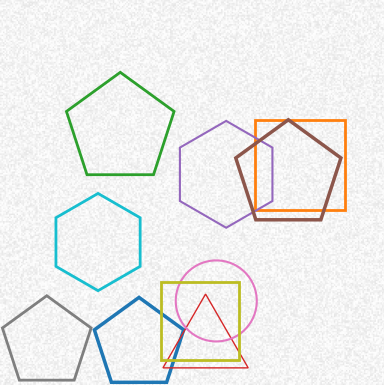[{"shape": "pentagon", "thickness": 2.5, "radius": 0.61, "center": [0.361, 0.106]}, {"shape": "square", "thickness": 2, "radius": 0.58, "center": [0.779, 0.572]}, {"shape": "pentagon", "thickness": 2, "radius": 0.73, "center": [0.312, 0.665]}, {"shape": "triangle", "thickness": 1, "radius": 0.64, "center": [0.534, 0.108]}, {"shape": "hexagon", "thickness": 1.5, "radius": 0.69, "center": [0.587, 0.547]}, {"shape": "pentagon", "thickness": 2.5, "radius": 0.72, "center": [0.749, 0.545]}, {"shape": "circle", "thickness": 1.5, "radius": 0.53, "center": [0.562, 0.218]}, {"shape": "pentagon", "thickness": 2, "radius": 0.61, "center": [0.121, 0.111]}, {"shape": "square", "thickness": 2, "radius": 0.51, "center": [0.52, 0.165]}, {"shape": "hexagon", "thickness": 2, "radius": 0.63, "center": [0.255, 0.371]}]